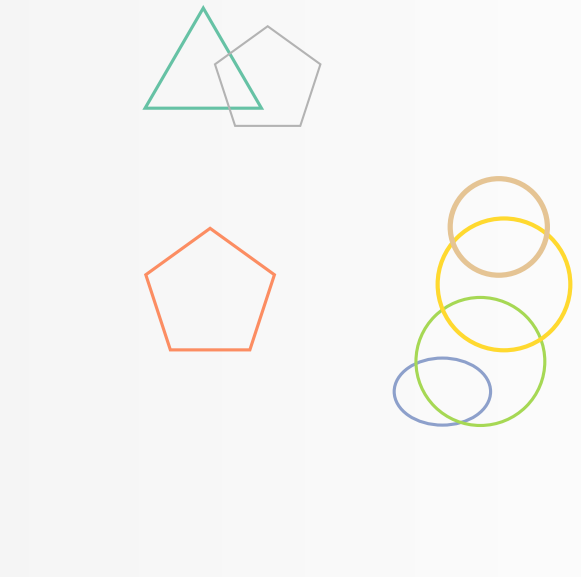[{"shape": "triangle", "thickness": 1.5, "radius": 0.58, "center": [0.35, 0.87]}, {"shape": "pentagon", "thickness": 1.5, "radius": 0.58, "center": [0.361, 0.487]}, {"shape": "oval", "thickness": 1.5, "radius": 0.41, "center": [0.761, 0.321]}, {"shape": "circle", "thickness": 1.5, "radius": 0.55, "center": [0.826, 0.373]}, {"shape": "circle", "thickness": 2, "radius": 0.57, "center": [0.867, 0.507]}, {"shape": "circle", "thickness": 2.5, "radius": 0.42, "center": [0.858, 0.606]}, {"shape": "pentagon", "thickness": 1, "radius": 0.48, "center": [0.461, 0.858]}]